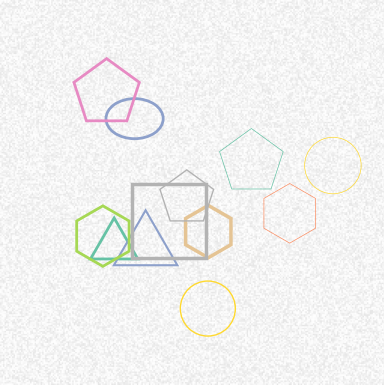[{"shape": "pentagon", "thickness": 0.5, "radius": 0.43, "center": [0.653, 0.579]}, {"shape": "triangle", "thickness": 2, "radius": 0.35, "center": [0.297, 0.363]}, {"shape": "hexagon", "thickness": 0.5, "radius": 0.39, "center": [0.753, 0.446]}, {"shape": "oval", "thickness": 2, "radius": 0.37, "center": [0.35, 0.692]}, {"shape": "triangle", "thickness": 1.5, "radius": 0.48, "center": [0.378, 0.359]}, {"shape": "pentagon", "thickness": 2, "radius": 0.45, "center": [0.277, 0.758]}, {"shape": "hexagon", "thickness": 2, "radius": 0.39, "center": [0.267, 0.387]}, {"shape": "circle", "thickness": 0.5, "radius": 0.37, "center": [0.865, 0.57]}, {"shape": "circle", "thickness": 1, "radius": 0.36, "center": [0.54, 0.199]}, {"shape": "hexagon", "thickness": 2.5, "radius": 0.34, "center": [0.541, 0.398]}, {"shape": "square", "thickness": 2.5, "radius": 0.48, "center": [0.439, 0.427]}, {"shape": "pentagon", "thickness": 1, "radius": 0.37, "center": [0.485, 0.485]}]